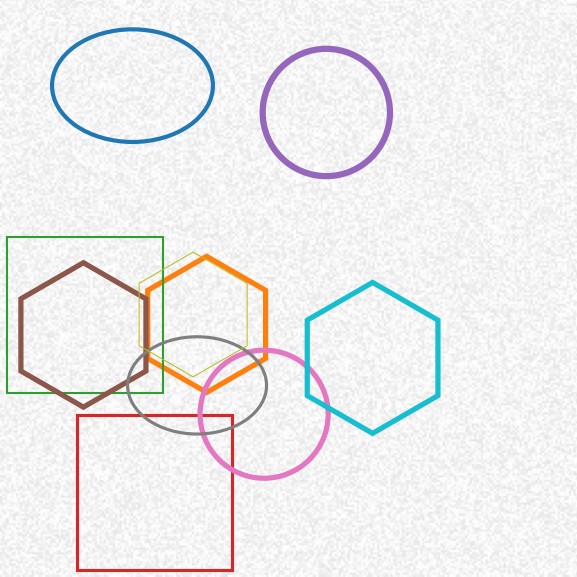[{"shape": "oval", "thickness": 2, "radius": 0.7, "center": [0.229, 0.851]}, {"shape": "hexagon", "thickness": 2.5, "radius": 0.59, "center": [0.358, 0.437]}, {"shape": "square", "thickness": 1, "radius": 0.68, "center": [0.148, 0.453]}, {"shape": "square", "thickness": 1.5, "radius": 0.67, "center": [0.267, 0.147]}, {"shape": "circle", "thickness": 3, "radius": 0.55, "center": [0.565, 0.804]}, {"shape": "hexagon", "thickness": 2.5, "radius": 0.63, "center": [0.144, 0.419]}, {"shape": "circle", "thickness": 2.5, "radius": 0.55, "center": [0.457, 0.282]}, {"shape": "oval", "thickness": 1.5, "radius": 0.6, "center": [0.341, 0.332]}, {"shape": "hexagon", "thickness": 0.5, "radius": 0.54, "center": [0.334, 0.455]}, {"shape": "hexagon", "thickness": 2.5, "radius": 0.65, "center": [0.645, 0.379]}]